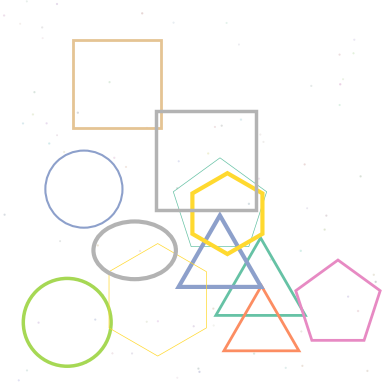[{"shape": "triangle", "thickness": 2, "radius": 0.67, "center": [0.677, 0.248]}, {"shape": "pentagon", "thickness": 0.5, "radius": 0.64, "center": [0.571, 0.463]}, {"shape": "triangle", "thickness": 2, "radius": 0.56, "center": [0.679, 0.145]}, {"shape": "triangle", "thickness": 3, "radius": 0.62, "center": [0.571, 0.317]}, {"shape": "circle", "thickness": 1.5, "radius": 0.5, "center": [0.218, 0.509]}, {"shape": "pentagon", "thickness": 2, "radius": 0.58, "center": [0.878, 0.209]}, {"shape": "circle", "thickness": 2.5, "radius": 0.57, "center": [0.175, 0.163]}, {"shape": "hexagon", "thickness": 0.5, "radius": 0.73, "center": [0.41, 0.221]}, {"shape": "hexagon", "thickness": 3, "radius": 0.53, "center": [0.591, 0.445]}, {"shape": "square", "thickness": 2, "radius": 0.57, "center": [0.303, 0.781]}, {"shape": "oval", "thickness": 3, "radius": 0.54, "center": [0.35, 0.35]}, {"shape": "square", "thickness": 2.5, "radius": 0.65, "center": [0.535, 0.583]}]